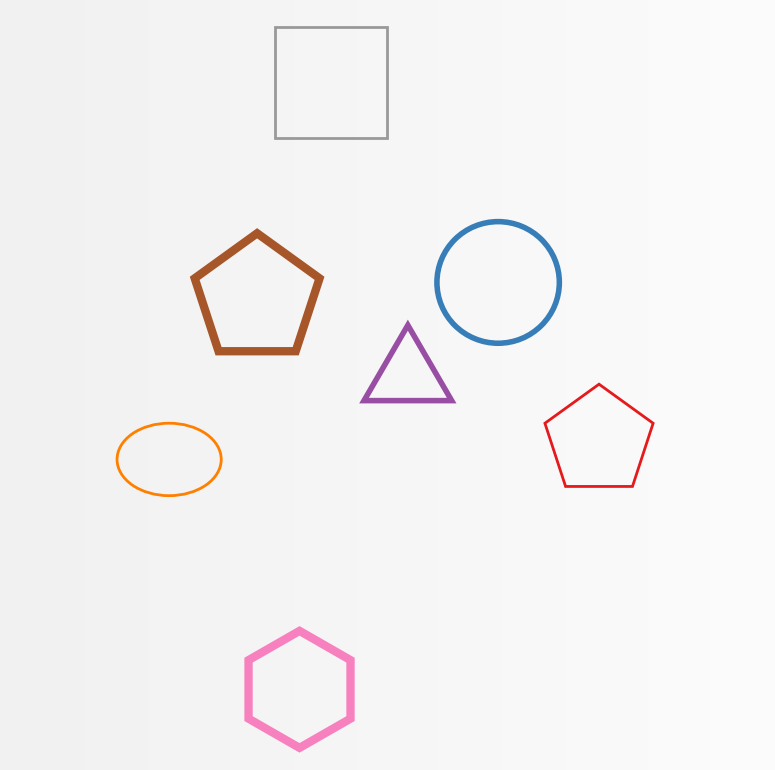[{"shape": "pentagon", "thickness": 1, "radius": 0.37, "center": [0.773, 0.428]}, {"shape": "circle", "thickness": 2, "radius": 0.39, "center": [0.643, 0.633]}, {"shape": "triangle", "thickness": 2, "radius": 0.33, "center": [0.526, 0.512]}, {"shape": "oval", "thickness": 1, "radius": 0.34, "center": [0.218, 0.403]}, {"shape": "pentagon", "thickness": 3, "radius": 0.42, "center": [0.332, 0.612]}, {"shape": "hexagon", "thickness": 3, "radius": 0.38, "center": [0.386, 0.105]}, {"shape": "square", "thickness": 1, "radius": 0.36, "center": [0.427, 0.893]}]